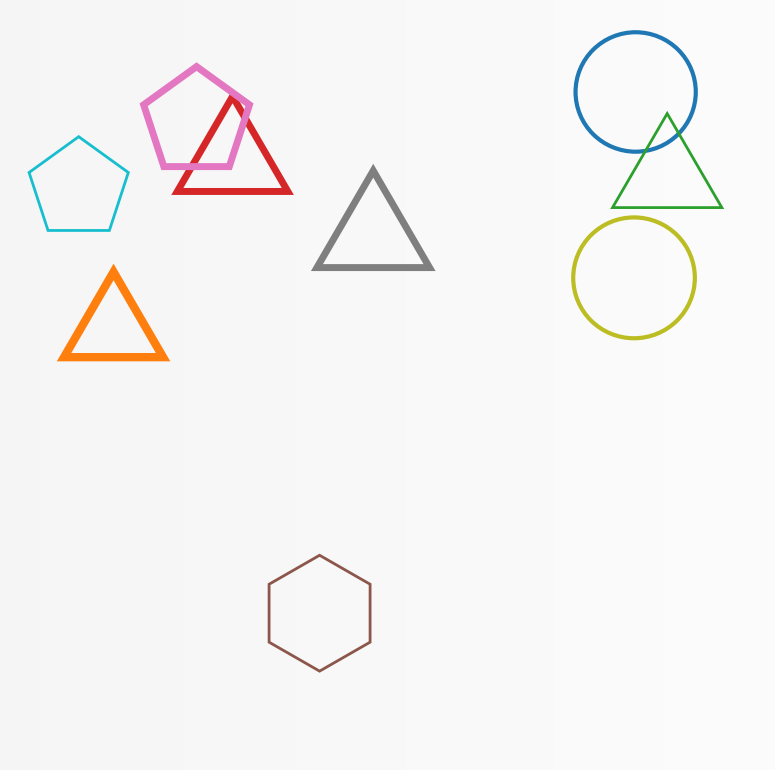[{"shape": "circle", "thickness": 1.5, "radius": 0.39, "center": [0.82, 0.881]}, {"shape": "triangle", "thickness": 3, "radius": 0.37, "center": [0.147, 0.573]}, {"shape": "triangle", "thickness": 1, "radius": 0.41, "center": [0.861, 0.771]}, {"shape": "triangle", "thickness": 2.5, "radius": 0.41, "center": [0.3, 0.793]}, {"shape": "hexagon", "thickness": 1, "radius": 0.38, "center": [0.412, 0.204]}, {"shape": "pentagon", "thickness": 2.5, "radius": 0.36, "center": [0.254, 0.842]}, {"shape": "triangle", "thickness": 2.5, "radius": 0.42, "center": [0.482, 0.694]}, {"shape": "circle", "thickness": 1.5, "radius": 0.39, "center": [0.818, 0.639]}, {"shape": "pentagon", "thickness": 1, "radius": 0.34, "center": [0.102, 0.755]}]